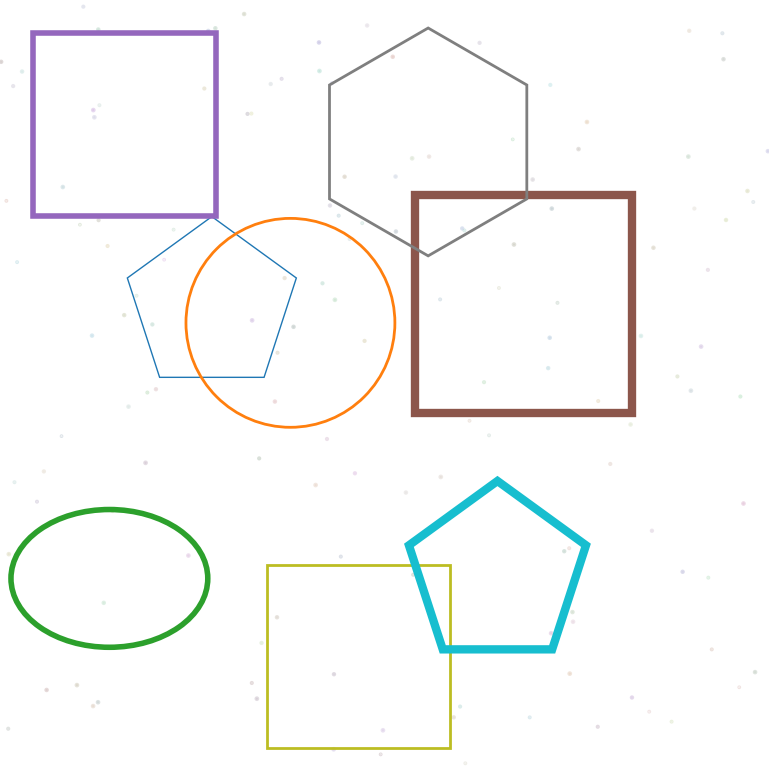[{"shape": "pentagon", "thickness": 0.5, "radius": 0.58, "center": [0.275, 0.603]}, {"shape": "circle", "thickness": 1, "radius": 0.68, "center": [0.377, 0.581]}, {"shape": "oval", "thickness": 2, "radius": 0.64, "center": [0.142, 0.249]}, {"shape": "square", "thickness": 2, "radius": 0.59, "center": [0.162, 0.838]}, {"shape": "square", "thickness": 3, "radius": 0.71, "center": [0.68, 0.605]}, {"shape": "hexagon", "thickness": 1, "radius": 0.74, "center": [0.556, 0.816]}, {"shape": "square", "thickness": 1, "radius": 0.59, "center": [0.465, 0.147]}, {"shape": "pentagon", "thickness": 3, "radius": 0.6, "center": [0.646, 0.254]}]